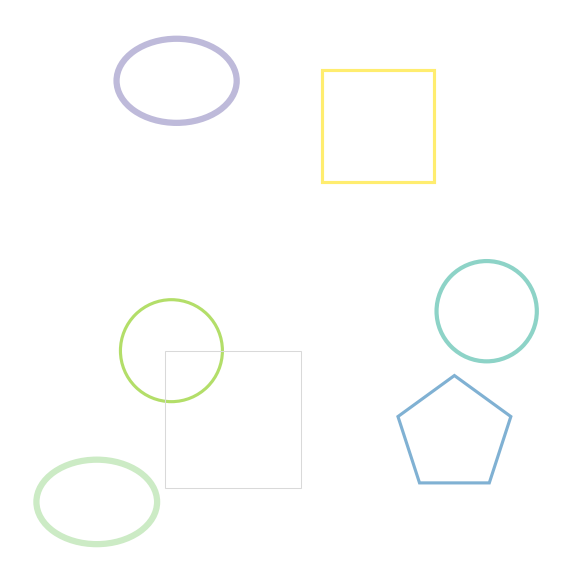[{"shape": "circle", "thickness": 2, "radius": 0.43, "center": [0.843, 0.46]}, {"shape": "oval", "thickness": 3, "radius": 0.52, "center": [0.306, 0.859]}, {"shape": "pentagon", "thickness": 1.5, "radius": 0.51, "center": [0.787, 0.246]}, {"shape": "circle", "thickness": 1.5, "radius": 0.44, "center": [0.297, 0.392]}, {"shape": "square", "thickness": 0.5, "radius": 0.59, "center": [0.403, 0.273]}, {"shape": "oval", "thickness": 3, "radius": 0.52, "center": [0.168, 0.13]}, {"shape": "square", "thickness": 1.5, "radius": 0.48, "center": [0.655, 0.78]}]